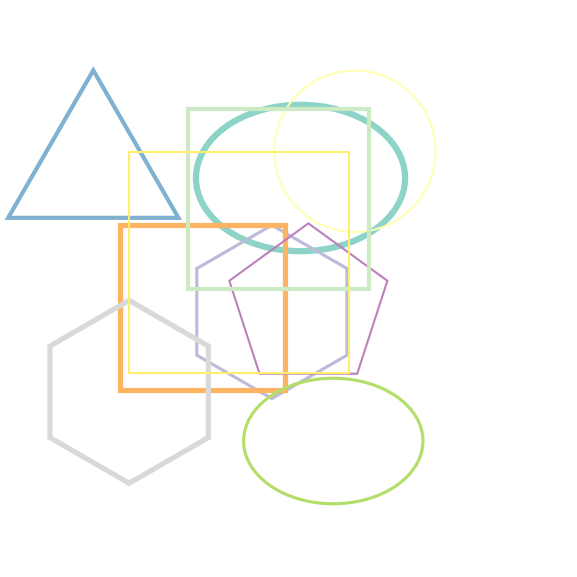[{"shape": "oval", "thickness": 3, "radius": 0.91, "center": [0.52, 0.691]}, {"shape": "circle", "thickness": 1, "radius": 0.7, "center": [0.614, 0.737]}, {"shape": "hexagon", "thickness": 1.5, "radius": 0.75, "center": [0.471, 0.459]}, {"shape": "triangle", "thickness": 2, "radius": 0.85, "center": [0.162, 0.707]}, {"shape": "square", "thickness": 2.5, "radius": 0.72, "center": [0.35, 0.467]}, {"shape": "oval", "thickness": 1.5, "radius": 0.78, "center": [0.577, 0.235]}, {"shape": "hexagon", "thickness": 2.5, "radius": 0.79, "center": [0.224, 0.321]}, {"shape": "pentagon", "thickness": 1, "radius": 0.72, "center": [0.534, 0.468]}, {"shape": "square", "thickness": 2, "radius": 0.78, "center": [0.483, 0.654]}, {"shape": "square", "thickness": 1, "radius": 0.95, "center": [0.414, 0.544]}]